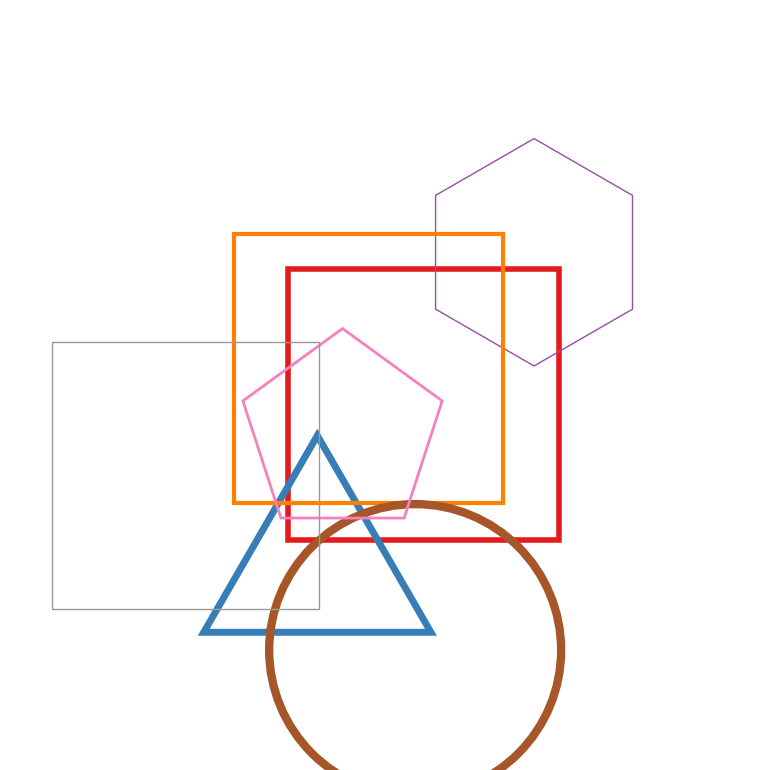[{"shape": "square", "thickness": 2, "radius": 0.88, "center": [0.55, 0.474]}, {"shape": "triangle", "thickness": 2.5, "radius": 0.85, "center": [0.412, 0.264]}, {"shape": "hexagon", "thickness": 0.5, "radius": 0.74, "center": [0.694, 0.672]}, {"shape": "square", "thickness": 1.5, "radius": 0.87, "center": [0.478, 0.521]}, {"shape": "circle", "thickness": 3, "radius": 0.95, "center": [0.539, 0.156]}, {"shape": "pentagon", "thickness": 1, "radius": 0.68, "center": [0.445, 0.437]}, {"shape": "square", "thickness": 0.5, "radius": 0.87, "center": [0.241, 0.383]}]